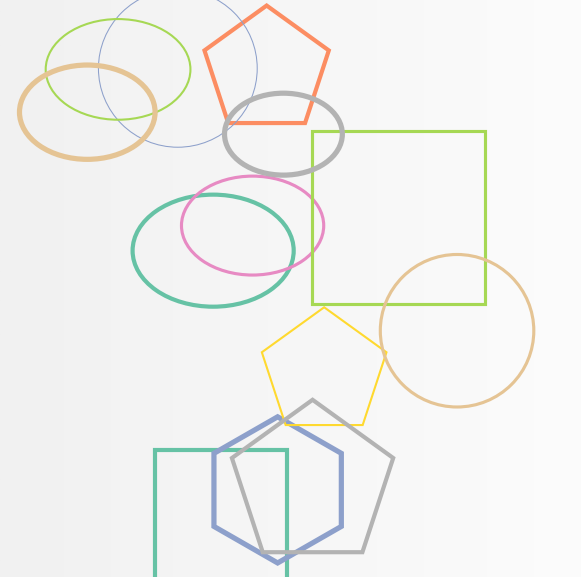[{"shape": "square", "thickness": 2, "radius": 0.57, "center": [0.38, 0.106]}, {"shape": "oval", "thickness": 2, "radius": 0.69, "center": [0.367, 0.565]}, {"shape": "pentagon", "thickness": 2, "radius": 0.56, "center": [0.459, 0.877]}, {"shape": "circle", "thickness": 0.5, "radius": 0.68, "center": [0.306, 0.881]}, {"shape": "hexagon", "thickness": 2.5, "radius": 0.63, "center": [0.478, 0.151]}, {"shape": "oval", "thickness": 1.5, "radius": 0.61, "center": [0.435, 0.609]}, {"shape": "square", "thickness": 1.5, "radius": 0.75, "center": [0.686, 0.623]}, {"shape": "oval", "thickness": 1, "radius": 0.62, "center": [0.203, 0.879]}, {"shape": "pentagon", "thickness": 1, "radius": 0.56, "center": [0.558, 0.354]}, {"shape": "circle", "thickness": 1.5, "radius": 0.66, "center": [0.786, 0.426]}, {"shape": "oval", "thickness": 2.5, "radius": 0.58, "center": [0.15, 0.805]}, {"shape": "pentagon", "thickness": 2, "radius": 0.73, "center": [0.538, 0.161]}, {"shape": "oval", "thickness": 2.5, "radius": 0.51, "center": [0.488, 0.767]}]